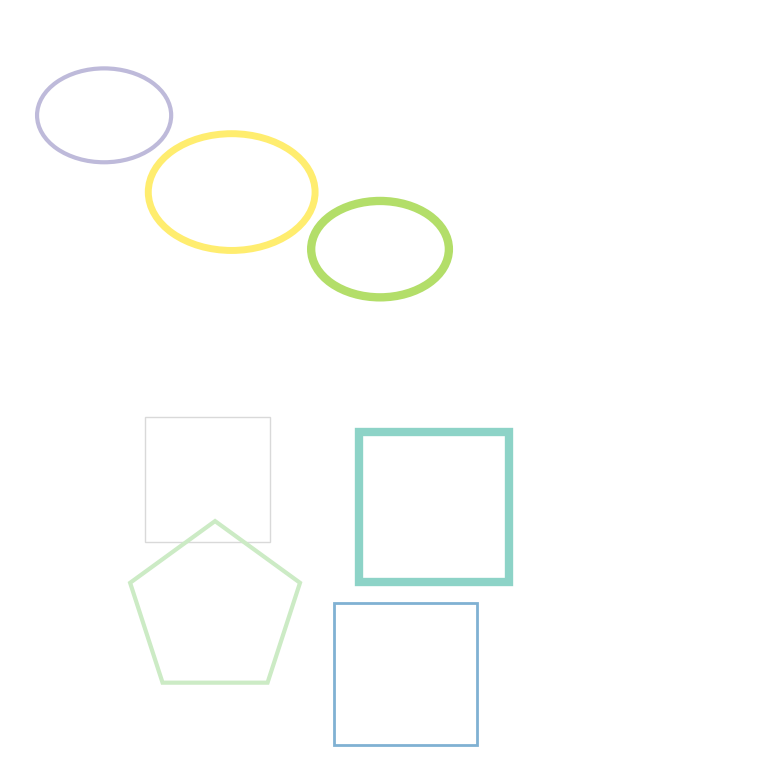[{"shape": "square", "thickness": 3, "radius": 0.49, "center": [0.564, 0.341]}, {"shape": "oval", "thickness": 1.5, "radius": 0.44, "center": [0.135, 0.85]}, {"shape": "square", "thickness": 1, "radius": 0.46, "center": [0.527, 0.124]}, {"shape": "oval", "thickness": 3, "radius": 0.45, "center": [0.494, 0.676]}, {"shape": "square", "thickness": 0.5, "radius": 0.41, "center": [0.27, 0.377]}, {"shape": "pentagon", "thickness": 1.5, "radius": 0.58, "center": [0.279, 0.207]}, {"shape": "oval", "thickness": 2.5, "radius": 0.54, "center": [0.301, 0.751]}]